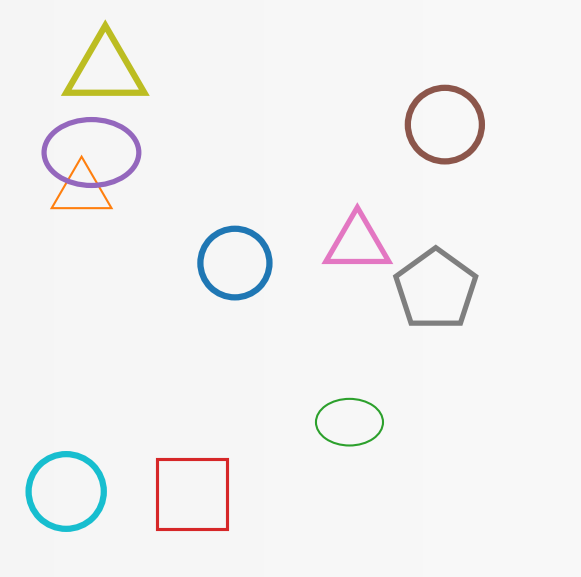[{"shape": "circle", "thickness": 3, "radius": 0.3, "center": [0.404, 0.544]}, {"shape": "triangle", "thickness": 1, "radius": 0.3, "center": [0.14, 0.668]}, {"shape": "oval", "thickness": 1, "radius": 0.29, "center": [0.601, 0.268]}, {"shape": "square", "thickness": 1.5, "radius": 0.3, "center": [0.33, 0.143]}, {"shape": "oval", "thickness": 2.5, "radius": 0.41, "center": [0.157, 0.735]}, {"shape": "circle", "thickness": 3, "radius": 0.32, "center": [0.765, 0.783]}, {"shape": "triangle", "thickness": 2.5, "radius": 0.31, "center": [0.615, 0.578]}, {"shape": "pentagon", "thickness": 2.5, "radius": 0.36, "center": [0.75, 0.498]}, {"shape": "triangle", "thickness": 3, "radius": 0.39, "center": [0.181, 0.877]}, {"shape": "circle", "thickness": 3, "radius": 0.32, "center": [0.114, 0.148]}]